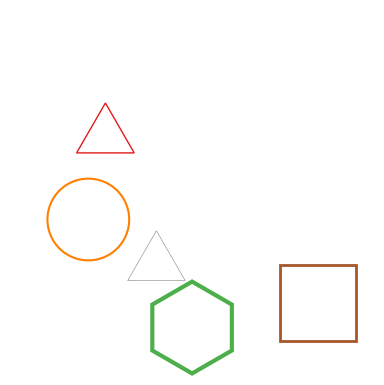[{"shape": "triangle", "thickness": 1, "radius": 0.43, "center": [0.274, 0.646]}, {"shape": "hexagon", "thickness": 3, "radius": 0.6, "center": [0.499, 0.149]}, {"shape": "circle", "thickness": 1.5, "radius": 0.53, "center": [0.229, 0.43]}, {"shape": "square", "thickness": 2, "radius": 0.49, "center": [0.827, 0.213]}, {"shape": "triangle", "thickness": 0.5, "radius": 0.43, "center": [0.406, 0.314]}]